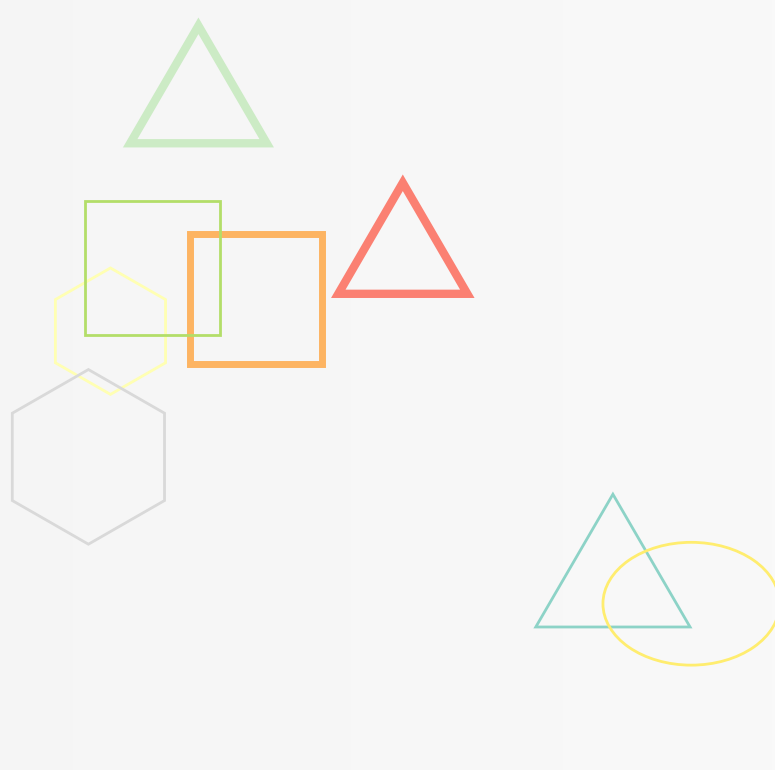[{"shape": "triangle", "thickness": 1, "radius": 0.57, "center": [0.791, 0.243]}, {"shape": "hexagon", "thickness": 1, "radius": 0.41, "center": [0.143, 0.57]}, {"shape": "triangle", "thickness": 3, "radius": 0.48, "center": [0.52, 0.666]}, {"shape": "square", "thickness": 2.5, "radius": 0.42, "center": [0.33, 0.612]}, {"shape": "square", "thickness": 1, "radius": 0.43, "center": [0.197, 0.652]}, {"shape": "hexagon", "thickness": 1, "radius": 0.57, "center": [0.114, 0.407]}, {"shape": "triangle", "thickness": 3, "radius": 0.51, "center": [0.256, 0.865]}, {"shape": "oval", "thickness": 1, "radius": 0.57, "center": [0.892, 0.216]}]